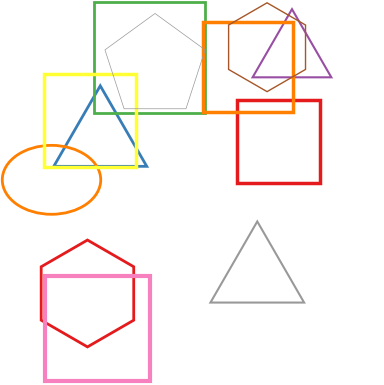[{"shape": "square", "thickness": 2.5, "radius": 0.54, "center": [0.723, 0.632]}, {"shape": "hexagon", "thickness": 2, "radius": 0.69, "center": [0.227, 0.238]}, {"shape": "triangle", "thickness": 2, "radius": 0.7, "center": [0.26, 0.638]}, {"shape": "square", "thickness": 2, "radius": 0.72, "center": [0.389, 0.85]}, {"shape": "triangle", "thickness": 1.5, "radius": 0.59, "center": [0.758, 0.858]}, {"shape": "oval", "thickness": 2, "radius": 0.64, "center": [0.134, 0.533]}, {"shape": "square", "thickness": 2.5, "radius": 0.58, "center": [0.644, 0.825]}, {"shape": "square", "thickness": 2.5, "radius": 0.6, "center": [0.234, 0.687]}, {"shape": "hexagon", "thickness": 1, "radius": 0.58, "center": [0.694, 0.877]}, {"shape": "square", "thickness": 3, "radius": 0.68, "center": [0.252, 0.146]}, {"shape": "pentagon", "thickness": 0.5, "radius": 0.68, "center": [0.403, 0.828]}, {"shape": "triangle", "thickness": 1.5, "radius": 0.7, "center": [0.668, 0.284]}]